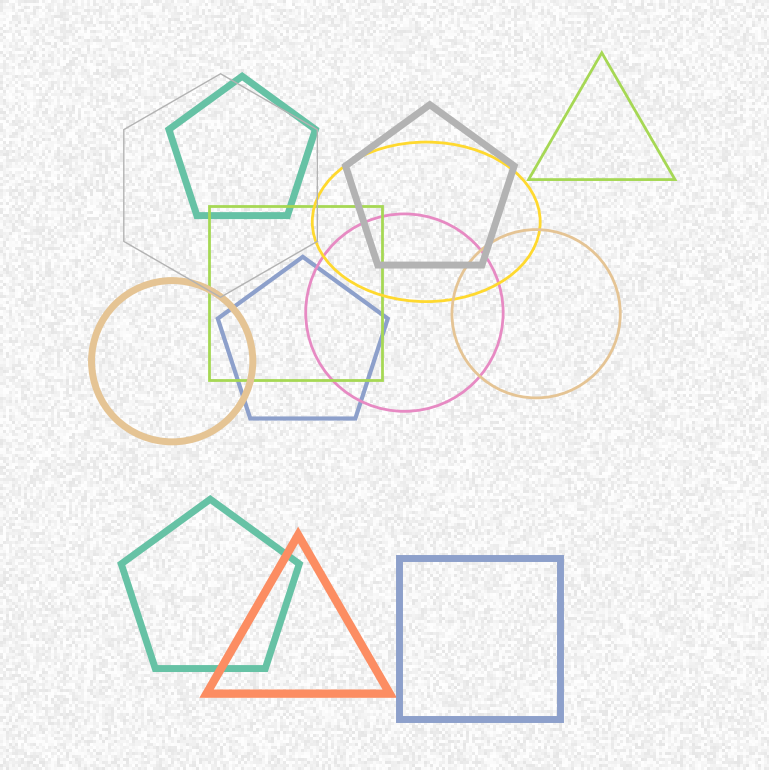[{"shape": "pentagon", "thickness": 2.5, "radius": 0.5, "center": [0.315, 0.801]}, {"shape": "pentagon", "thickness": 2.5, "radius": 0.61, "center": [0.273, 0.23]}, {"shape": "triangle", "thickness": 3, "radius": 0.69, "center": [0.387, 0.168]}, {"shape": "pentagon", "thickness": 1.5, "radius": 0.58, "center": [0.393, 0.55]}, {"shape": "square", "thickness": 2.5, "radius": 0.52, "center": [0.622, 0.171]}, {"shape": "circle", "thickness": 1, "radius": 0.64, "center": [0.525, 0.594]}, {"shape": "square", "thickness": 1, "radius": 0.56, "center": [0.384, 0.619]}, {"shape": "triangle", "thickness": 1, "radius": 0.55, "center": [0.782, 0.822]}, {"shape": "oval", "thickness": 1, "radius": 0.74, "center": [0.554, 0.712]}, {"shape": "circle", "thickness": 1, "radius": 0.55, "center": [0.696, 0.593]}, {"shape": "circle", "thickness": 2.5, "radius": 0.52, "center": [0.224, 0.531]}, {"shape": "pentagon", "thickness": 2.5, "radius": 0.58, "center": [0.558, 0.749]}, {"shape": "hexagon", "thickness": 0.5, "radius": 0.73, "center": [0.286, 0.759]}]